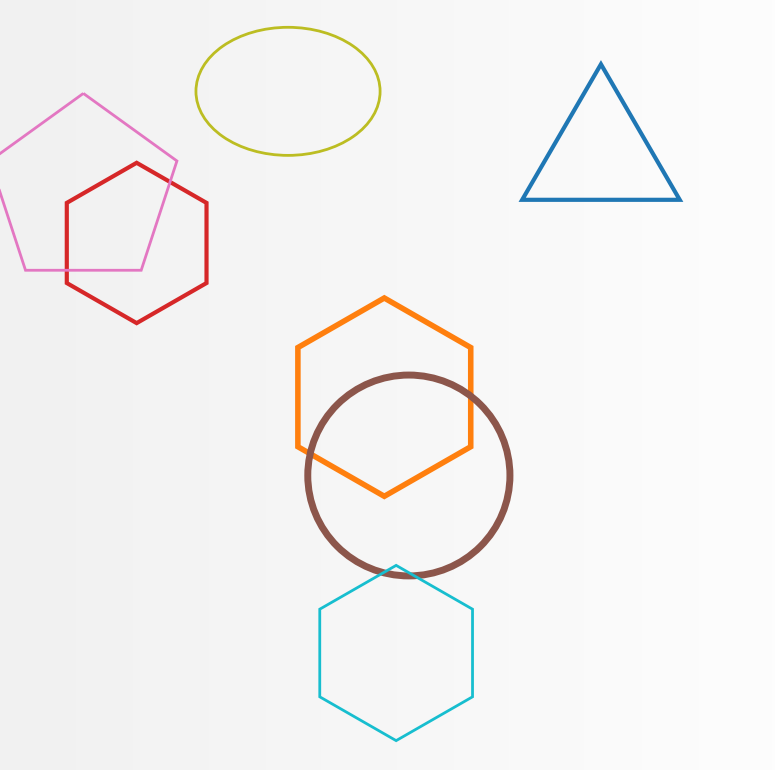[{"shape": "triangle", "thickness": 1.5, "radius": 0.59, "center": [0.775, 0.799]}, {"shape": "hexagon", "thickness": 2, "radius": 0.64, "center": [0.496, 0.484]}, {"shape": "hexagon", "thickness": 1.5, "radius": 0.52, "center": [0.176, 0.684]}, {"shape": "circle", "thickness": 2.5, "radius": 0.65, "center": [0.528, 0.382]}, {"shape": "pentagon", "thickness": 1, "radius": 0.63, "center": [0.108, 0.752]}, {"shape": "oval", "thickness": 1, "radius": 0.59, "center": [0.372, 0.881]}, {"shape": "hexagon", "thickness": 1, "radius": 0.57, "center": [0.511, 0.152]}]